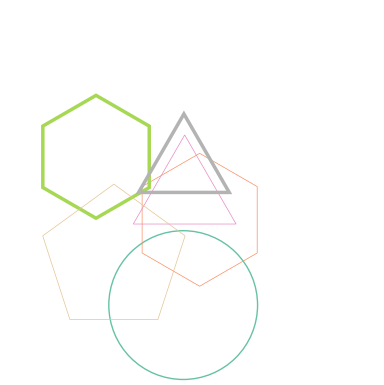[{"shape": "circle", "thickness": 1, "radius": 0.97, "center": [0.476, 0.208]}, {"shape": "hexagon", "thickness": 0.5, "radius": 0.86, "center": [0.519, 0.429]}, {"shape": "triangle", "thickness": 0.5, "radius": 0.77, "center": [0.48, 0.495]}, {"shape": "hexagon", "thickness": 2.5, "radius": 0.8, "center": [0.249, 0.593]}, {"shape": "pentagon", "thickness": 0.5, "radius": 0.97, "center": [0.296, 0.327]}, {"shape": "triangle", "thickness": 2.5, "radius": 0.68, "center": [0.478, 0.568]}]